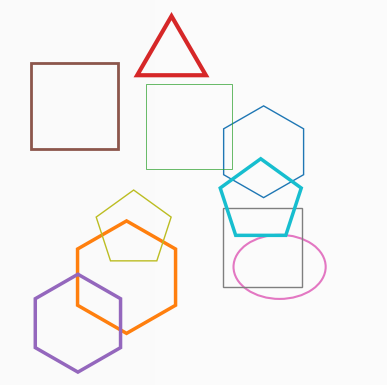[{"shape": "hexagon", "thickness": 1, "radius": 0.6, "center": [0.68, 0.606]}, {"shape": "hexagon", "thickness": 2.5, "radius": 0.73, "center": [0.327, 0.28]}, {"shape": "square", "thickness": 0.5, "radius": 0.55, "center": [0.488, 0.672]}, {"shape": "triangle", "thickness": 3, "radius": 0.51, "center": [0.443, 0.856]}, {"shape": "hexagon", "thickness": 2.5, "radius": 0.64, "center": [0.201, 0.161]}, {"shape": "square", "thickness": 2, "radius": 0.56, "center": [0.192, 0.725]}, {"shape": "oval", "thickness": 1.5, "radius": 0.59, "center": [0.722, 0.307]}, {"shape": "square", "thickness": 1, "radius": 0.51, "center": [0.678, 0.357]}, {"shape": "pentagon", "thickness": 1, "radius": 0.51, "center": [0.345, 0.405]}, {"shape": "pentagon", "thickness": 2.5, "radius": 0.55, "center": [0.673, 0.478]}]